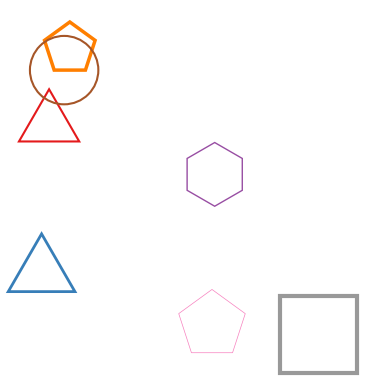[{"shape": "triangle", "thickness": 1.5, "radius": 0.45, "center": [0.128, 0.678]}, {"shape": "triangle", "thickness": 2, "radius": 0.5, "center": [0.108, 0.293]}, {"shape": "hexagon", "thickness": 1, "radius": 0.41, "center": [0.558, 0.547]}, {"shape": "pentagon", "thickness": 2.5, "radius": 0.35, "center": [0.181, 0.874]}, {"shape": "circle", "thickness": 1.5, "radius": 0.44, "center": [0.167, 0.818]}, {"shape": "pentagon", "thickness": 0.5, "radius": 0.45, "center": [0.551, 0.157]}, {"shape": "square", "thickness": 3, "radius": 0.5, "center": [0.827, 0.131]}]